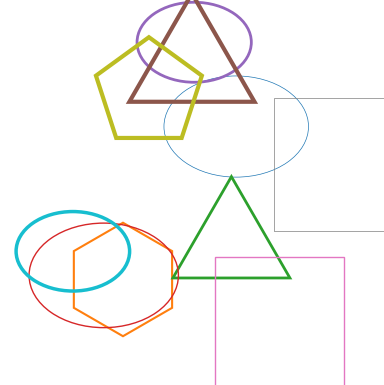[{"shape": "oval", "thickness": 0.5, "radius": 0.94, "center": [0.614, 0.671]}, {"shape": "hexagon", "thickness": 1.5, "radius": 0.74, "center": [0.319, 0.274]}, {"shape": "triangle", "thickness": 2, "radius": 0.88, "center": [0.601, 0.366]}, {"shape": "oval", "thickness": 1, "radius": 0.97, "center": [0.269, 0.285]}, {"shape": "oval", "thickness": 2, "radius": 0.74, "center": [0.504, 0.89]}, {"shape": "triangle", "thickness": 3, "radius": 0.94, "center": [0.499, 0.829]}, {"shape": "square", "thickness": 1, "radius": 0.84, "center": [0.727, 0.165]}, {"shape": "square", "thickness": 0.5, "radius": 0.86, "center": [0.883, 0.572]}, {"shape": "pentagon", "thickness": 3, "radius": 0.72, "center": [0.387, 0.759]}, {"shape": "oval", "thickness": 2.5, "radius": 0.74, "center": [0.189, 0.347]}]